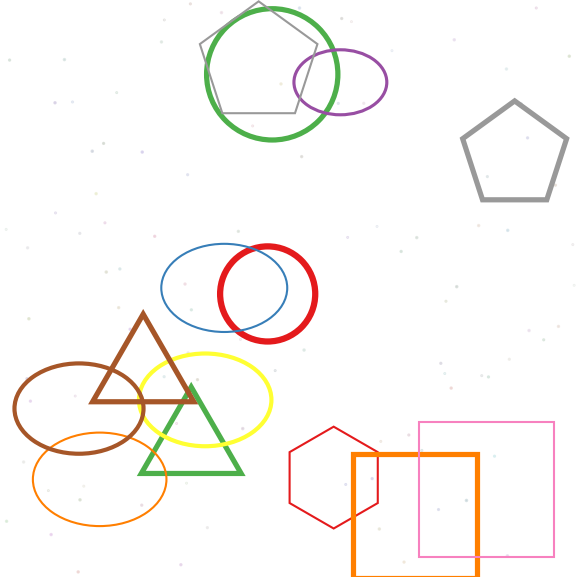[{"shape": "hexagon", "thickness": 1, "radius": 0.44, "center": [0.578, 0.172]}, {"shape": "circle", "thickness": 3, "radius": 0.41, "center": [0.464, 0.49]}, {"shape": "oval", "thickness": 1, "radius": 0.55, "center": [0.388, 0.501]}, {"shape": "circle", "thickness": 2.5, "radius": 0.57, "center": [0.471, 0.87]}, {"shape": "triangle", "thickness": 2.5, "radius": 0.5, "center": [0.331, 0.229]}, {"shape": "oval", "thickness": 1.5, "radius": 0.4, "center": [0.589, 0.857]}, {"shape": "square", "thickness": 2.5, "radius": 0.54, "center": [0.719, 0.106]}, {"shape": "oval", "thickness": 1, "radius": 0.58, "center": [0.173, 0.169]}, {"shape": "oval", "thickness": 2, "radius": 0.57, "center": [0.355, 0.307]}, {"shape": "triangle", "thickness": 2.5, "radius": 0.51, "center": [0.248, 0.354]}, {"shape": "oval", "thickness": 2, "radius": 0.56, "center": [0.137, 0.292]}, {"shape": "square", "thickness": 1, "radius": 0.59, "center": [0.842, 0.152]}, {"shape": "pentagon", "thickness": 2.5, "radius": 0.47, "center": [0.891, 0.73]}, {"shape": "pentagon", "thickness": 1, "radius": 0.54, "center": [0.448, 0.89]}]